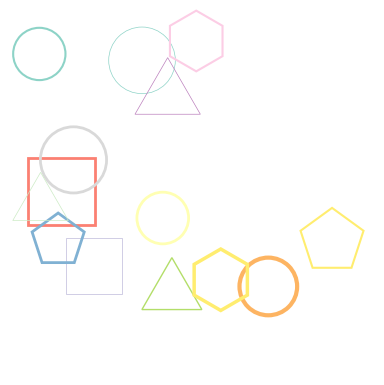[{"shape": "circle", "thickness": 0.5, "radius": 0.43, "center": [0.369, 0.843]}, {"shape": "circle", "thickness": 1.5, "radius": 0.34, "center": [0.102, 0.86]}, {"shape": "circle", "thickness": 2, "radius": 0.34, "center": [0.423, 0.434]}, {"shape": "square", "thickness": 0.5, "radius": 0.36, "center": [0.244, 0.309]}, {"shape": "square", "thickness": 2, "radius": 0.43, "center": [0.159, 0.503]}, {"shape": "pentagon", "thickness": 2, "radius": 0.36, "center": [0.151, 0.375]}, {"shape": "circle", "thickness": 3, "radius": 0.37, "center": [0.697, 0.256]}, {"shape": "triangle", "thickness": 1, "radius": 0.45, "center": [0.446, 0.241]}, {"shape": "hexagon", "thickness": 1.5, "radius": 0.39, "center": [0.51, 0.894]}, {"shape": "circle", "thickness": 2, "radius": 0.43, "center": [0.191, 0.585]}, {"shape": "triangle", "thickness": 0.5, "radius": 0.49, "center": [0.435, 0.752]}, {"shape": "triangle", "thickness": 0.5, "radius": 0.42, "center": [0.105, 0.469]}, {"shape": "pentagon", "thickness": 1.5, "radius": 0.43, "center": [0.862, 0.374]}, {"shape": "hexagon", "thickness": 2.5, "radius": 0.4, "center": [0.573, 0.273]}]